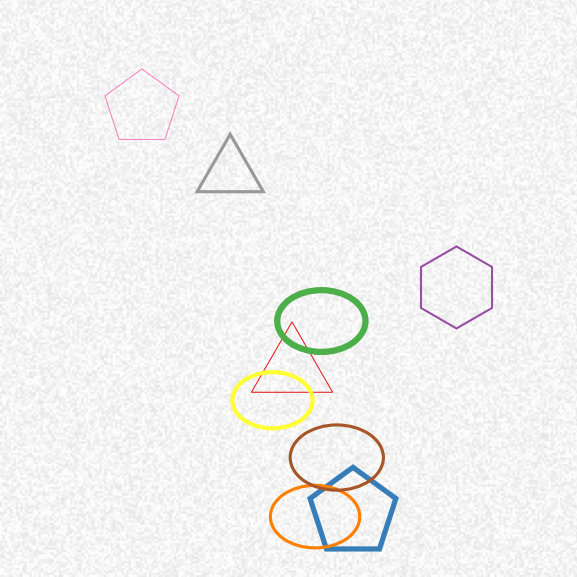[{"shape": "triangle", "thickness": 0.5, "radius": 0.41, "center": [0.506, 0.36]}, {"shape": "pentagon", "thickness": 2.5, "radius": 0.39, "center": [0.611, 0.112]}, {"shape": "oval", "thickness": 3, "radius": 0.38, "center": [0.556, 0.443]}, {"shape": "hexagon", "thickness": 1, "radius": 0.35, "center": [0.79, 0.501]}, {"shape": "oval", "thickness": 1.5, "radius": 0.39, "center": [0.546, 0.105]}, {"shape": "oval", "thickness": 2, "radius": 0.35, "center": [0.472, 0.306]}, {"shape": "oval", "thickness": 1.5, "radius": 0.4, "center": [0.583, 0.207]}, {"shape": "pentagon", "thickness": 0.5, "radius": 0.34, "center": [0.246, 0.812]}, {"shape": "triangle", "thickness": 1.5, "radius": 0.33, "center": [0.399, 0.7]}]